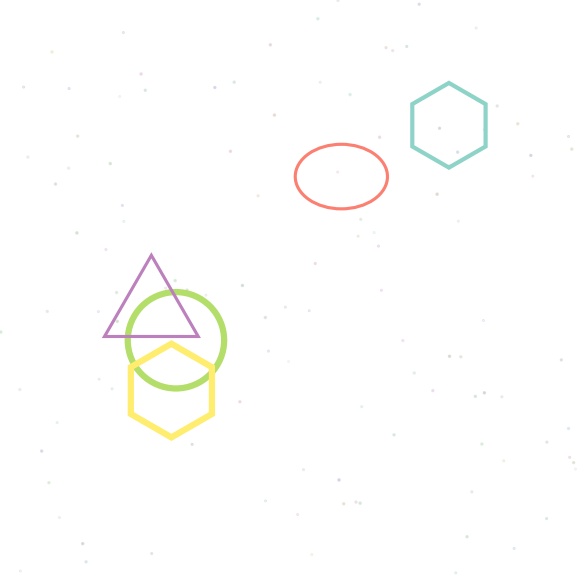[{"shape": "hexagon", "thickness": 2, "radius": 0.37, "center": [0.777, 0.782]}, {"shape": "oval", "thickness": 1.5, "radius": 0.4, "center": [0.591, 0.693]}, {"shape": "circle", "thickness": 3, "radius": 0.42, "center": [0.305, 0.41]}, {"shape": "triangle", "thickness": 1.5, "radius": 0.47, "center": [0.262, 0.463]}, {"shape": "hexagon", "thickness": 3, "radius": 0.41, "center": [0.297, 0.323]}]